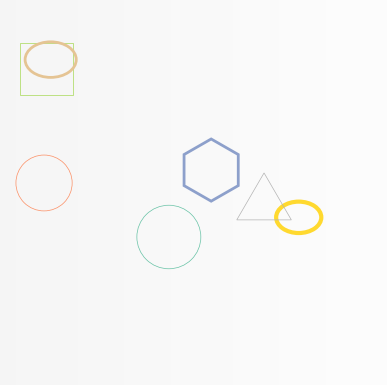[{"shape": "circle", "thickness": 0.5, "radius": 0.41, "center": [0.436, 0.384]}, {"shape": "circle", "thickness": 0.5, "radius": 0.36, "center": [0.114, 0.525]}, {"shape": "hexagon", "thickness": 2, "radius": 0.4, "center": [0.545, 0.558]}, {"shape": "square", "thickness": 0.5, "radius": 0.34, "center": [0.12, 0.82]}, {"shape": "oval", "thickness": 3, "radius": 0.29, "center": [0.771, 0.436]}, {"shape": "oval", "thickness": 2, "radius": 0.33, "center": [0.131, 0.845]}, {"shape": "triangle", "thickness": 0.5, "radius": 0.41, "center": [0.681, 0.47]}]